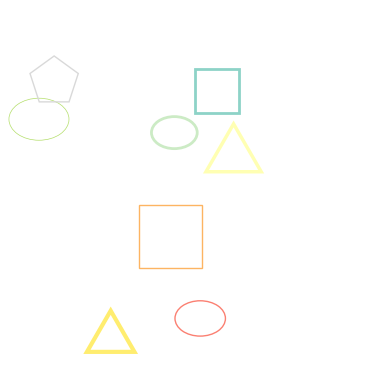[{"shape": "square", "thickness": 2, "radius": 0.29, "center": [0.563, 0.763]}, {"shape": "triangle", "thickness": 2.5, "radius": 0.41, "center": [0.607, 0.595]}, {"shape": "oval", "thickness": 1, "radius": 0.33, "center": [0.52, 0.173]}, {"shape": "square", "thickness": 1, "radius": 0.41, "center": [0.443, 0.385]}, {"shape": "oval", "thickness": 0.5, "radius": 0.39, "center": [0.101, 0.69]}, {"shape": "pentagon", "thickness": 1, "radius": 0.33, "center": [0.141, 0.789]}, {"shape": "oval", "thickness": 2, "radius": 0.3, "center": [0.453, 0.656]}, {"shape": "triangle", "thickness": 3, "radius": 0.36, "center": [0.288, 0.122]}]